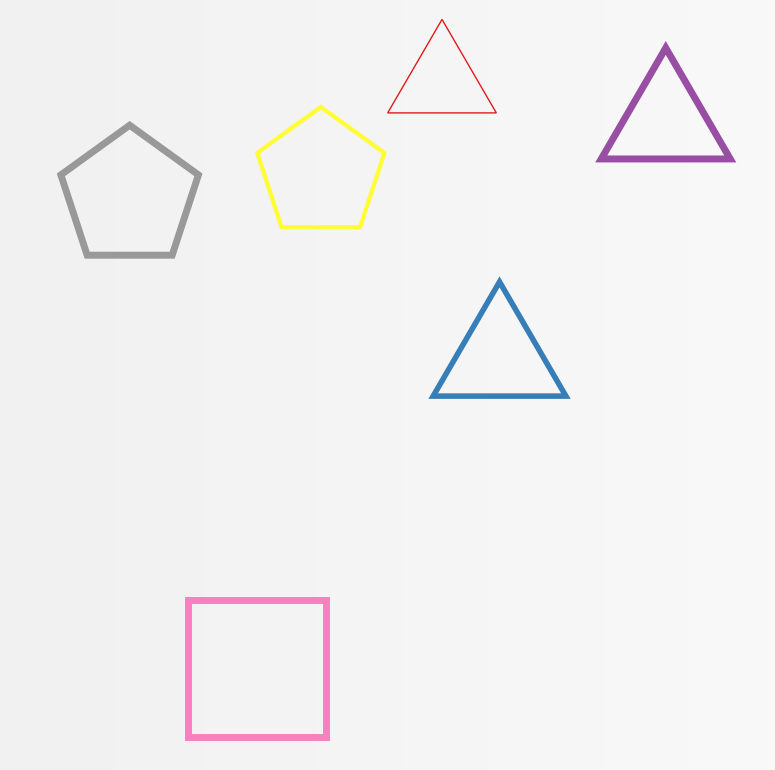[{"shape": "triangle", "thickness": 0.5, "radius": 0.4, "center": [0.57, 0.894]}, {"shape": "triangle", "thickness": 2, "radius": 0.49, "center": [0.645, 0.535]}, {"shape": "triangle", "thickness": 2.5, "radius": 0.48, "center": [0.859, 0.842]}, {"shape": "pentagon", "thickness": 1.5, "radius": 0.43, "center": [0.414, 0.775]}, {"shape": "square", "thickness": 2.5, "radius": 0.44, "center": [0.332, 0.132]}, {"shape": "pentagon", "thickness": 2.5, "radius": 0.47, "center": [0.167, 0.744]}]